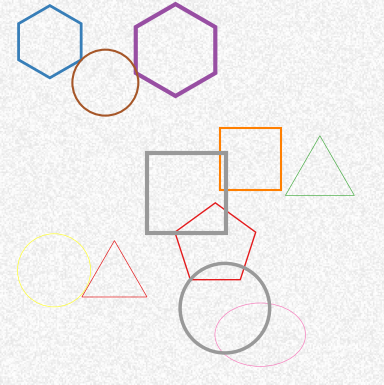[{"shape": "triangle", "thickness": 0.5, "radius": 0.49, "center": [0.297, 0.277]}, {"shape": "pentagon", "thickness": 1, "radius": 0.55, "center": [0.559, 0.363]}, {"shape": "hexagon", "thickness": 2, "radius": 0.47, "center": [0.13, 0.892]}, {"shape": "triangle", "thickness": 0.5, "radius": 0.52, "center": [0.831, 0.544]}, {"shape": "hexagon", "thickness": 3, "radius": 0.6, "center": [0.456, 0.87]}, {"shape": "square", "thickness": 1.5, "radius": 0.4, "center": [0.651, 0.588]}, {"shape": "circle", "thickness": 0.5, "radius": 0.48, "center": [0.141, 0.298]}, {"shape": "circle", "thickness": 1.5, "radius": 0.43, "center": [0.274, 0.785]}, {"shape": "oval", "thickness": 0.5, "radius": 0.59, "center": [0.676, 0.131]}, {"shape": "circle", "thickness": 2.5, "radius": 0.58, "center": [0.584, 0.2]}, {"shape": "square", "thickness": 3, "radius": 0.52, "center": [0.484, 0.498]}]